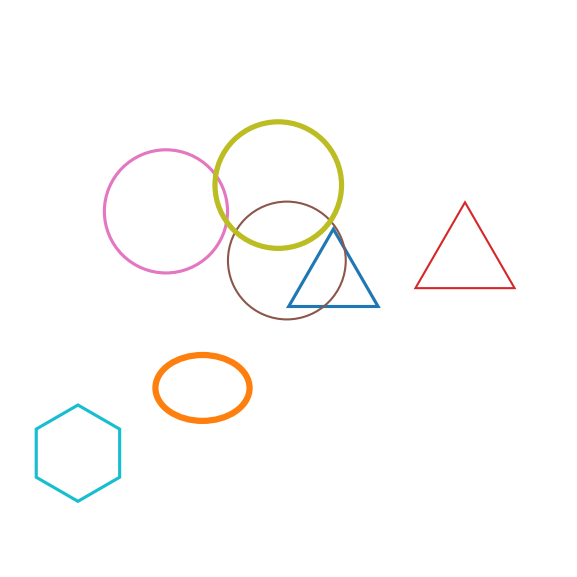[{"shape": "triangle", "thickness": 1.5, "radius": 0.45, "center": [0.577, 0.513]}, {"shape": "oval", "thickness": 3, "radius": 0.41, "center": [0.351, 0.327]}, {"shape": "triangle", "thickness": 1, "radius": 0.5, "center": [0.805, 0.55]}, {"shape": "circle", "thickness": 1, "radius": 0.51, "center": [0.497, 0.548]}, {"shape": "circle", "thickness": 1.5, "radius": 0.53, "center": [0.287, 0.633]}, {"shape": "circle", "thickness": 2.5, "radius": 0.55, "center": [0.482, 0.679]}, {"shape": "hexagon", "thickness": 1.5, "radius": 0.42, "center": [0.135, 0.214]}]